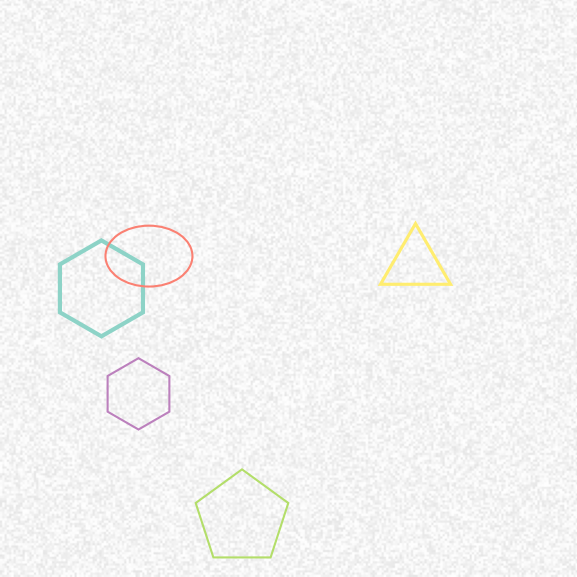[{"shape": "hexagon", "thickness": 2, "radius": 0.42, "center": [0.176, 0.5]}, {"shape": "oval", "thickness": 1, "radius": 0.38, "center": [0.258, 0.556]}, {"shape": "pentagon", "thickness": 1, "radius": 0.42, "center": [0.419, 0.102]}, {"shape": "hexagon", "thickness": 1, "radius": 0.31, "center": [0.24, 0.317]}, {"shape": "triangle", "thickness": 1.5, "radius": 0.35, "center": [0.72, 0.542]}]